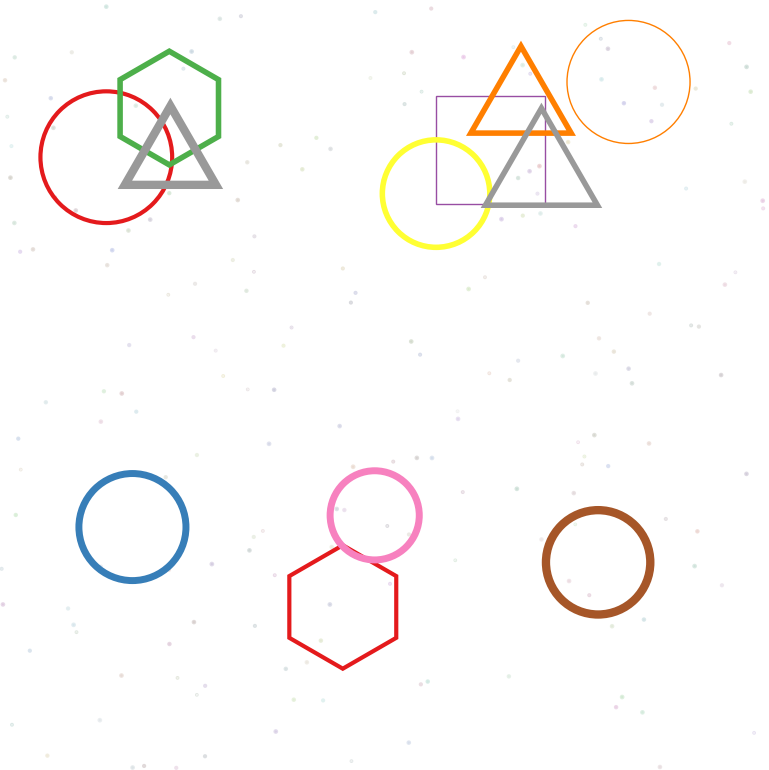[{"shape": "hexagon", "thickness": 1.5, "radius": 0.4, "center": [0.445, 0.212]}, {"shape": "circle", "thickness": 1.5, "radius": 0.43, "center": [0.138, 0.796]}, {"shape": "circle", "thickness": 2.5, "radius": 0.35, "center": [0.172, 0.316]}, {"shape": "hexagon", "thickness": 2, "radius": 0.37, "center": [0.22, 0.86]}, {"shape": "square", "thickness": 0.5, "radius": 0.35, "center": [0.637, 0.805]}, {"shape": "circle", "thickness": 0.5, "radius": 0.4, "center": [0.816, 0.894]}, {"shape": "triangle", "thickness": 2, "radius": 0.38, "center": [0.677, 0.865]}, {"shape": "circle", "thickness": 2, "radius": 0.35, "center": [0.566, 0.749]}, {"shape": "circle", "thickness": 3, "radius": 0.34, "center": [0.777, 0.27]}, {"shape": "circle", "thickness": 2.5, "radius": 0.29, "center": [0.487, 0.331]}, {"shape": "triangle", "thickness": 3, "radius": 0.34, "center": [0.221, 0.794]}, {"shape": "triangle", "thickness": 2, "radius": 0.42, "center": [0.703, 0.775]}]